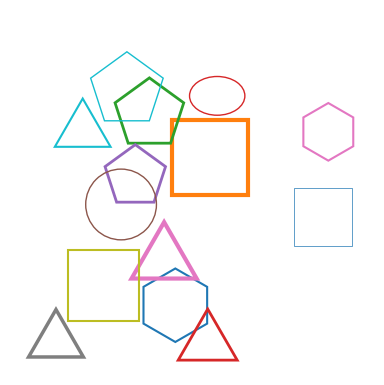[{"shape": "square", "thickness": 0.5, "radius": 0.38, "center": [0.838, 0.437]}, {"shape": "hexagon", "thickness": 1.5, "radius": 0.48, "center": [0.455, 0.207]}, {"shape": "square", "thickness": 3, "radius": 0.49, "center": [0.546, 0.59]}, {"shape": "pentagon", "thickness": 2, "radius": 0.47, "center": [0.388, 0.704]}, {"shape": "triangle", "thickness": 2, "radius": 0.44, "center": [0.54, 0.109]}, {"shape": "oval", "thickness": 1, "radius": 0.36, "center": [0.564, 0.751]}, {"shape": "pentagon", "thickness": 2, "radius": 0.41, "center": [0.351, 0.542]}, {"shape": "circle", "thickness": 1, "radius": 0.46, "center": [0.314, 0.469]}, {"shape": "triangle", "thickness": 3, "radius": 0.49, "center": [0.426, 0.325]}, {"shape": "hexagon", "thickness": 1.5, "radius": 0.37, "center": [0.853, 0.658]}, {"shape": "triangle", "thickness": 2.5, "radius": 0.41, "center": [0.145, 0.114]}, {"shape": "square", "thickness": 1.5, "radius": 0.46, "center": [0.269, 0.259]}, {"shape": "pentagon", "thickness": 1, "radius": 0.5, "center": [0.33, 0.766]}, {"shape": "triangle", "thickness": 1.5, "radius": 0.42, "center": [0.215, 0.66]}]